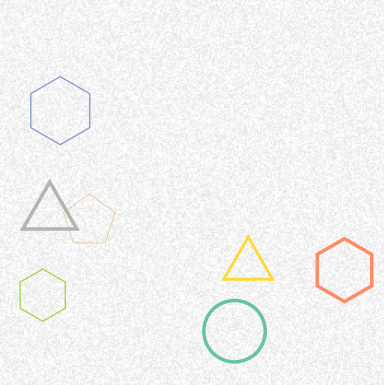[{"shape": "circle", "thickness": 2.5, "radius": 0.4, "center": [0.609, 0.14]}, {"shape": "hexagon", "thickness": 2.5, "radius": 0.41, "center": [0.895, 0.298]}, {"shape": "hexagon", "thickness": 1, "radius": 0.44, "center": [0.156, 0.713]}, {"shape": "hexagon", "thickness": 1, "radius": 0.34, "center": [0.111, 0.233]}, {"shape": "triangle", "thickness": 2, "radius": 0.37, "center": [0.645, 0.311]}, {"shape": "pentagon", "thickness": 0.5, "radius": 0.35, "center": [0.232, 0.426]}, {"shape": "triangle", "thickness": 2.5, "radius": 0.41, "center": [0.129, 0.446]}]